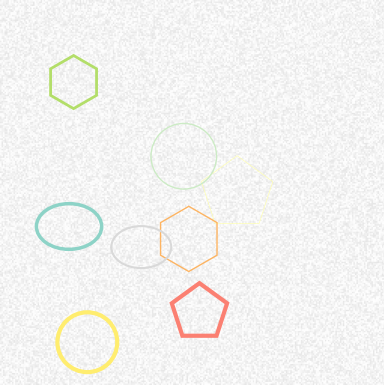[{"shape": "oval", "thickness": 2.5, "radius": 0.42, "center": [0.179, 0.412]}, {"shape": "pentagon", "thickness": 0.5, "radius": 0.49, "center": [0.616, 0.498]}, {"shape": "pentagon", "thickness": 3, "radius": 0.38, "center": [0.518, 0.189]}, {"shape": "hexagon", "thickness": 1, "radius": 0.42, "center": [0.49, 0.379]}, {"shape": "hexagon", "thickness": 2, "radius": 0.34, "center": [0.191, 0.787]}, {"shape": "oval", "thickness": 1.5, "radius": 0.39, "center": [0.367, 0.358]}, {"shape": "circle", "thickness": 1, "radius": 0.43, "center": [0.477, 0.594]}, {"shape": "circle", "thickness": 3, "radius": 0.39, "center": [0.227, 0.111]}]